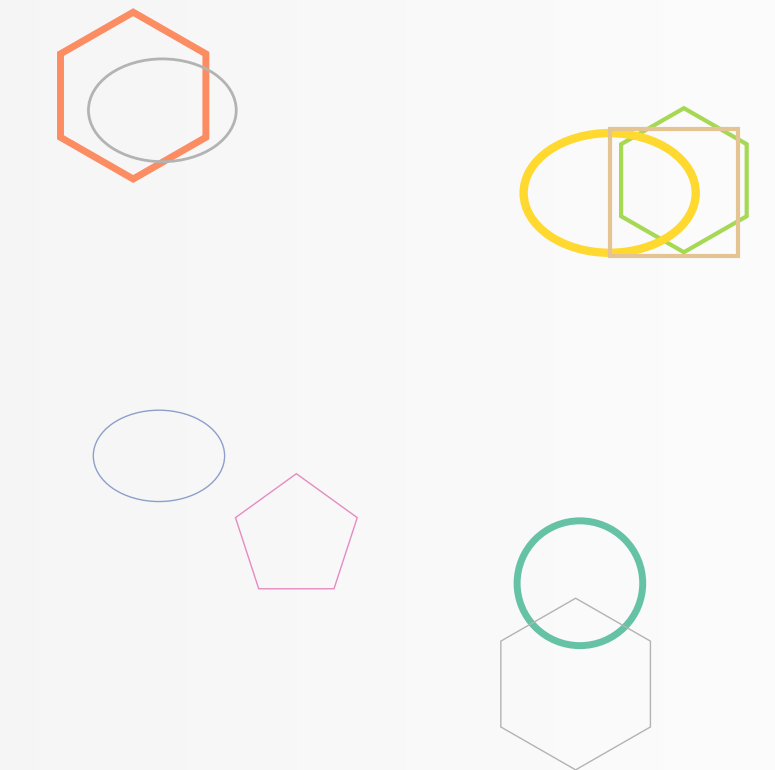[{"shape": "circle", "thickness": 2.5, "radius": 0.41, "center": [0.748, 0.243]}, {"shape": "hexagon", "thickness": 2.5, "radius": 0.54, "center": [0.172, 0.876]}, {"shape": "oval", "thickness": 0.5, "radius": 0.42, "center": [0.205, 0.408]}, {"shape": "pentagon", "thickness": 0.5, "radius": 0.41, "center": [0.382, 0.302]}, {"shape": "hexagon", "thickness": 1.5, "radius": 0.47, "center": [0.882, 0.766]}, {"shape": "oval", "thickness": 3, "radius": 0.56, "center": [0.787, 0.749]}, {"shape": "square", "thickness": 1.5, "radius": 0.41, "center": [0.87, 0.75]}, {"shape": "oval", "thickness": 1, "radius": 0.48, "center": [0.209, 0.857]}, {"shape": "hexagon", "thickness": 0.5, "radius": 0.56, "center": [0.743, 0.112]}]